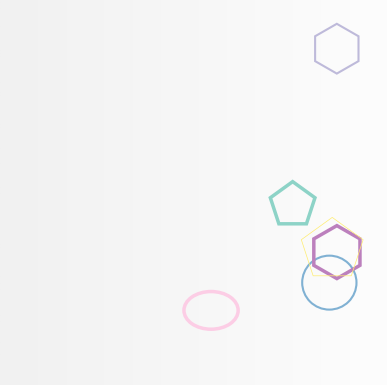[{"shape": "pentagon", "thickness": 2.5, "radius": 0.3, "center": [0.755, 0.468]}, {"shape": "hexagon", "thickness": 1.5, "radius": 0.32, "center": [0.869, 0.874]}, {"shape": "circle", "thickness": 1.5, "radius": 0.35, "center": [0.85, 0.266]}, {"shape": "oval", "thickness": 2.5, "radius": 0.35, "center": [0.545, 0.194]}, {"shape": "hexagon", "thickness": 2.5, "radius": 0.34, "center": [0.869, 0.345]}, {"shape": "pentagon", "thickness": 0.5, "radius": 0.42, "center": [0.857, 0.351]}]